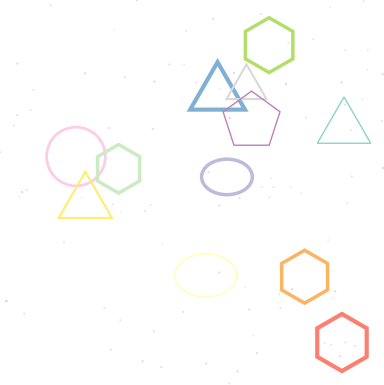[{"shape": "triangle", "thickness": 1, "radius": 0.4, "center": [0.894, 0.668]}, {"shape": "oval", "thickness": 1, "radius": 0.4, "center": [0.534, 0.284]}, {"shape": "oval", "thickness": 2.5, "radius": 0.33, "center": [0.589, 0.54]}, {"shape": "hexagon", "thickness": 3, "radius": 0.37, "center": [0.888, 0.11]}, {"shape": "triangle", "thickness": 3, "radius": 0.41, "center": [0.565, 0.756]}, {"shape": "hexagon", "thickness": 2.5, "radius": 0.34, "center": [0.791, 0.281]}, {"shape": "hexagon", "thickness": 2.5, "radius": 0.36, "center": [0.699, 0.883]}, {"shape": "circle", "thickness": 2, "radius": 0.38, "center": [0.197, 0.593]}, {"shape": "triangle", "thickness": 1.5, "radius": 0.3, "center": [0.64, 0.773]}, {"shape": "pentagon", "thickness": 1, "radius": 0.39, "center": [0.653, 0.686]}, {"shape": "hexagon", "thickness": 2.5, "radius": 0.32, "center": [0.308, 0.562]}, {"shape": "triangle", "thickness": 1.5, "radius": 0.4, "center": [0.222, 0.474]}]